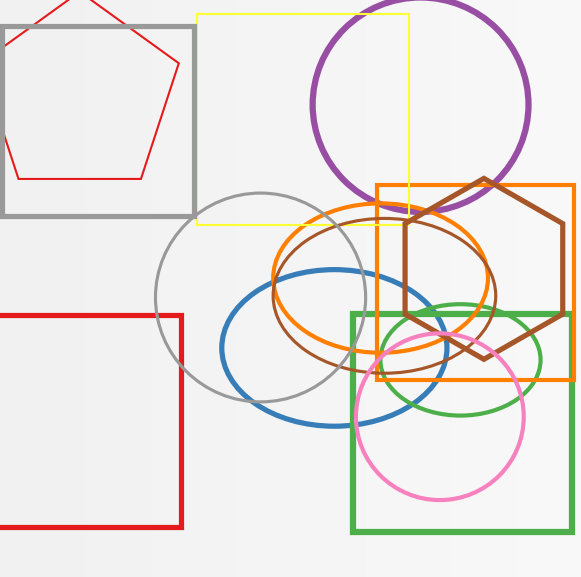[{"shape": "square", "thickness": 2.5, "radius": 0.92, "center": [0.128, 0.27]}, {"shape": "pentagon", "thickness": 1, "radius": 0.9, "center": [0.137, 0.834]}, {"shape": "oval", "thickness": 2.5, "radius": 0.97, "center": [0.575, 0.397]}, {"shape": "oval", "thickness": 2, "radius": 0.69, "center": [0.792, 0.376]}, {"shape": "square", "thickness": 3, "radius": 0.94, "center": [0.795, 0.267]}, {"shape": "circle", "thickness": 3, "radius": 0.93, "center": [0.724, 0.818]}, {"shape": "oval", "thickness": 2, "radius": 0.92, "center": [0.655, 0.518]}, {"shape": "square", "thickness": 2, "radius": 0.85, "center": [0.819, 0.509]}, {"shape": "square", "thickness": 1, "radius": 0.91, "center": [0.522, 0.793]}, {"shape": "oval", "thickness": 1.5, "radius": 0.96, "center": [0.661, 0.487]}, {"shape": "hexagon", "thickness": 2.5, "radius": 0.78, "center": [0.833, 0.534]}, {"shape": "circle", "thickness": 2, "radius": 0.72, "center": [0.757, 0.278]}, {"shape": "circle", "thickness": 1.5, "radius": 0.9, "center": [0.448, 0.484]}, {"shape": "square", "thickness": 2.5, "radius": 0.82, "center": [0.169, 0.79]}]